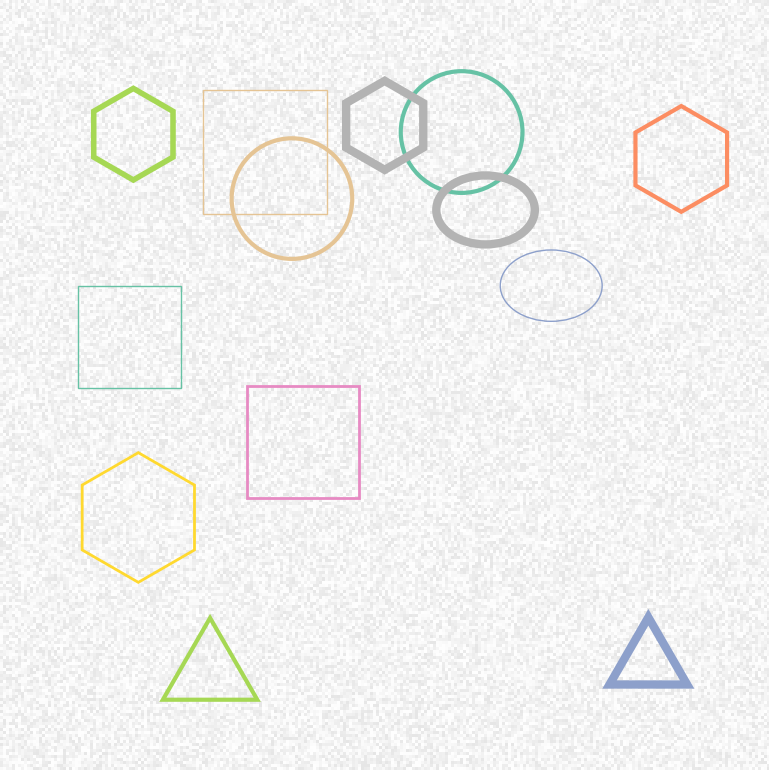[{"shape": "square", "thickness": 0.5, "radius": 0.33, "center": [0.168, 0.562]}, {"shape": "circle", "thickness": 1.5, "radius": 0.4, "center": [0.6, 0.829]}, {"shape": "hexagon", "thickness": 1.5, "radius": 0.34, "center": [0.885, 0.794]}, {"shape": "triangle", "thickness": 3, "radius": 0.29, "center": [0.842, 0.14]}, {"shape": "oval", "thickness": 0.5, "radius": 0.33, "center": [0.716, 0.629]}, {"shape": "square", "thickness": 1, "radius": 0.36, "center": [0.394, 0.426]}, {"shape": "hexagon", "thickness": 2, "radius": 0.3, "center": [0.173, 0.826]}, {"shape": "triangle", "thickness": 1.5, "radius": 0.35, "center": [0.273, 0.127]}, {"shape": "hexagon", "thickness": 1, "radius": 0.42, "center": [0.18, 0.328]}, {"shape": "square", "thickness": 0.5, "radius": 0.4, "center": [0.344, 0.803]}, {"shape": "circle", "thickness": 1.5, "radius": 0.39, "center": [0.379, 0.742]}, {"shape": "oval", "thickness": 3, "radius": 0.32, "center": [0.631, 0.727]}, {"shape": "hexagon", "thickness": 3, "radius": 0.29, "center": [0.5, 0.837]}]